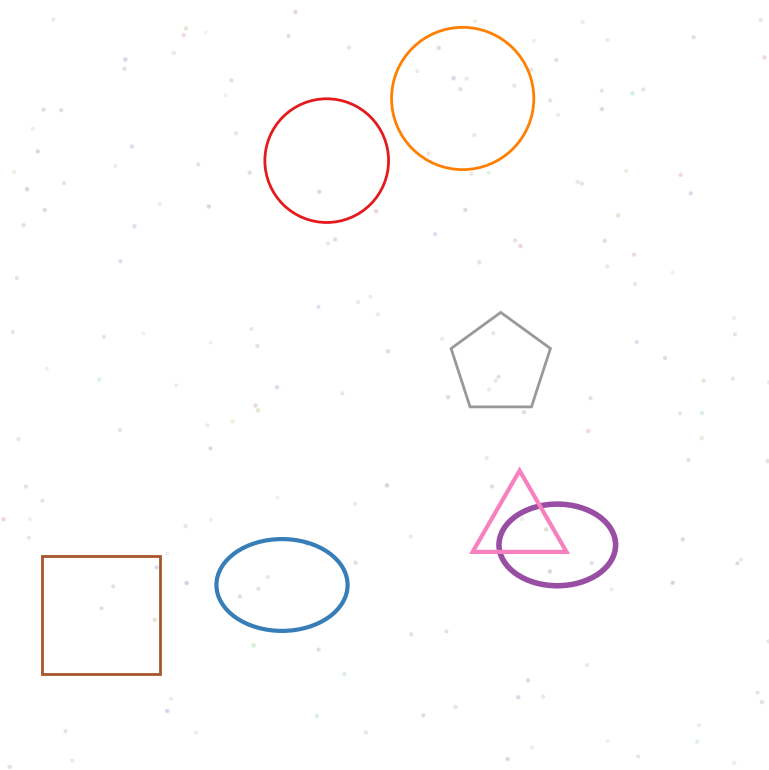[{"shape": "circle", "thickness": 1, "radius": 0.4, "center": [0.424, 0.791]}, {"shape": "oval", "thickness": 1.5, "radius": 0.43, "center": [0.366, 0.24]}, {"shape": "oval", "thickness": 2, "radius": 0.38, "center": [0.724, 0.292]}, {"shape": "circle", "thickness": 1, "radius": 0.46, "center": [0.601, 0.872]}, {"shape": "square", "thickness": 1, "radius": 0.38, "center": [0.131, 0.202]}, {"shape": "triangle", "thickness": 1.5, "radius": 0.35, "center": [0.675, 0.318]}, {"shape": "pentagon", "thickness": 1, "radius": 0.34, "center": [0.65, 0.526]}]